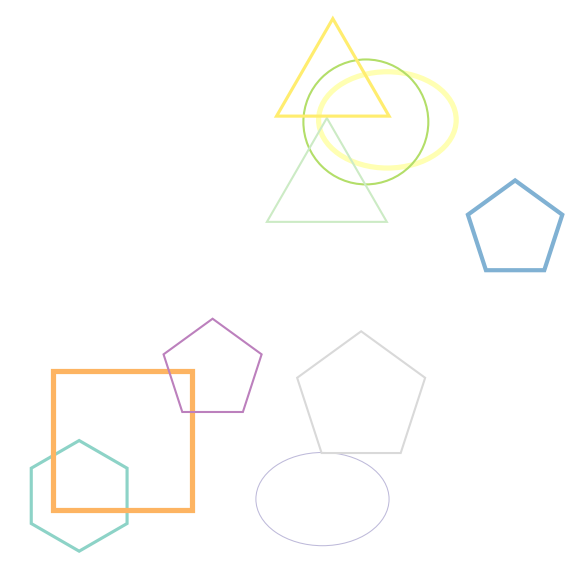[{"shape": "hexagon", "thickness": 1.5, "radius": 0.48, "center": [0.137, 0.141]}, {"shape": "oval", "thickness": 2.5, "radius": 0.6, "center": [0.671, 0.792]}, {"shape": "oval", "thickness": 0.5, "radius": 0.58, "center": [0.558, 0.135]}, {"shape": "pentagon", "thickness": 2, "radius": 0.43, "center": [0.892, 0.601]}, {"shape": "square", "thickness": 2.5, "radius": 0.6, "center": [0.212, 0.236]}, {"shape": "circle", "thickness": 1, "radius": 0.54, "center": [0.634, 0.788]}, {"shape": "pentagon", "thickness": 1, "radius": 0.58, "center": [0.625, 0.309]}, {"shape": "pentagon", "thickness": 1, "radius": 0.45, "center": [0.368, 0.358]}, {"shape": "triangle", "thickness": 1, "radius": 0.6, "center": [0.566, 0.675]}, {"shape": "triangle", "thickness": 1.5, "radius": 0.56, "center": [0.576, 0.854]}]